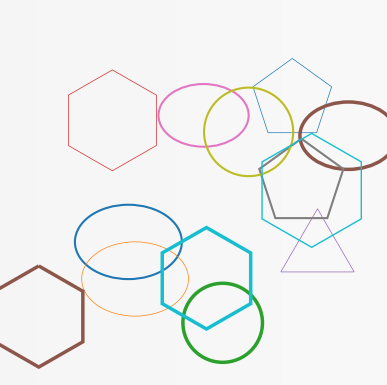[{"shape": "oval", "thickness": 1.5, "radius": 0.69, "center": [0.331, 0.372]}, {"shape": "pentagon", "thickness": 0.5, "radius": 0.53, "center": [0.754, 0.742]}, {"shape": "oval", "thickness": 0.5, "radius": 0.69, "center": [0.349, 0.275]}, {"shape": "circle", "thickness": 2.5, "radius": 0.51, "center": [0.575, 0.162]}, {"shape": "hexagon", "thickness": 0.5, "radius": 0.65, "center": [0.29, 0.687]}, {"shape": "triangle", "thickness": 0.5, "radius": 0.55, "center": [0.819, 0.348]}, {"shape": "hexagon", "thickness": 2.5, "radius": 0.66, "center": [0.1, 0.178]}, {"shape": "oval", "thickness": 2.5, "radius": 0.63, "center": [0.899, 0.648]}, {"shape": "oval", "thickness": 1.5, "radius": 0.58, "center": [0.525, 0.7]}, {"shape": "pentagon", "thickness": 1.5, "radius": 0.57, "center": [0.778, 0.526]}, {"shape": "circle", "thickness": 1.5, "radius": 0.57, "center": [0.642, 0.657]}, {"shape": "hexagon", "thickness": 1, "radius": 0.74, "center": [0.804, 0.506]}, {"shape": "hexagon", "thickness": 2.5, "radius": 0.66, "center": [0.533, 0.277]}]